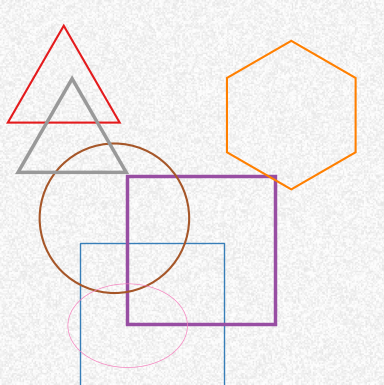[{"shape": "triangle", "thickness": 1.5, "radius": 0.84, "center": [0.166, 0.765]}, {"shape": "square", "thickness": 1, "radius": 0.94, "center": [0.395, 0.182]}, {"shape": "square", "thickness": 2.5, "radius": 0.96, "center": [0.523, 0.351]}, {"shape": "hexagon", "thickness": 1.5, "radius": 0.96, "center": [0.757, 0.701]}, {"shape": "circle", "thickness": 1.5, "radius": 0.97, "center": [0.297, 0.433]}, {"shape": "oval", "thickness": 0.5, "radius": 0.78, "center": [0.332, 0.154]}, {"shape": "triangle", "thickness": 2.5, "radius": 0.81, "center": [0.187, 0.633]}]